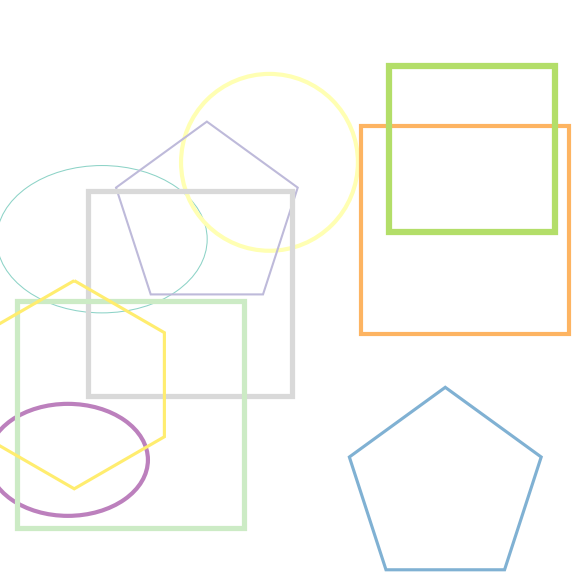[{"shape": "oval", "thickness": 0.5, "radius": 0.91, "center": [0.177, 0.585]}, {"shape": "circle", "thickness": 2, "radius": 0.77, "center": [0.467, 0.718]}, {"shape": "pentagon", "thickness": 1, "radius": 0.83, "center": [0.358, 0.623]}, {"shape": "pentagon", "thickness": 1.5, "radius": 0.87, "center": [0.771, 0.154]}, {"shape": "square", "thickness": 2, "radius": 0.9, "center": [0.805, 0.601]}, {"shape": "square", "thickness": 3, "radius": 0.72, "center": [0.818, 0.741]}, {"shape": "square", "thickness": 2.5, "radius": 0.89, "center": [0.329, 0.491]}, {"shape": "oval", "thickness": 2, "radius": 0.69, "center": [0.118, 0.203]}, {"shape": "square", "thickness": 2.5, "radius": 0.98, "center": [0.227, 0.282]}, {"shape": "hexagon", "thickness": 1.5, "radius": 0.9, "center": [0.129, 0.333]}]